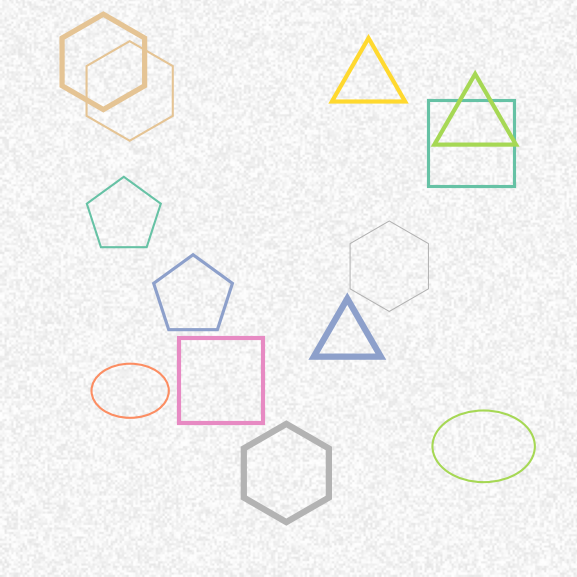[{"shape": "square", "thickness": 1.5, "radius": 0.37, "center": [0.816, 0.752]}, {"shape": "pentagon", "thickness": 1, "radius": 0.34, "center": [0.214, 0.626]}, {"shape": "oval", "thickness": 1, "radius": 0.33, "center": [0.225, 0.322]}, {"shape": "pentagon", "thickness": 1.5, "radius": 0.36, "center": [0.334, 0.486]}, {"shape": "triangle", "thickness": 3, "radius": 0.33, "center": [0.601, 0.415]}, {"shape": "square", "thickness": 2, "radius": 0.37, "center": [0.383, 0.34]}, {"shape": "oval", "thickness": 1, "radius": 0.44, "center": [0.838, 0.226]}, {"shape": "triangle", "thickness": 2, "radius": 0.41, "center": [0.823, 0.79]}, {"shape": "triangle", "thickness": 2, "radius": 0.37, "center": [0.638, 0.86]}, {"shape": "hexagon", "thickness": 1, "radius": 0.43, "center": [0.225, 0.842]}, {"shape": "hexagon", "thickness": 2.5, "radius": 0.41, "center": [0.179, 0.892]}, {"shape": "hexagon", "thickness": 3, "radius": 0.43, "center": [0.496, 0.18]}, {"shape": "hexagon", "thickness": 0.5, "radius": 0.39, "center": [0.674, 0.538]}]